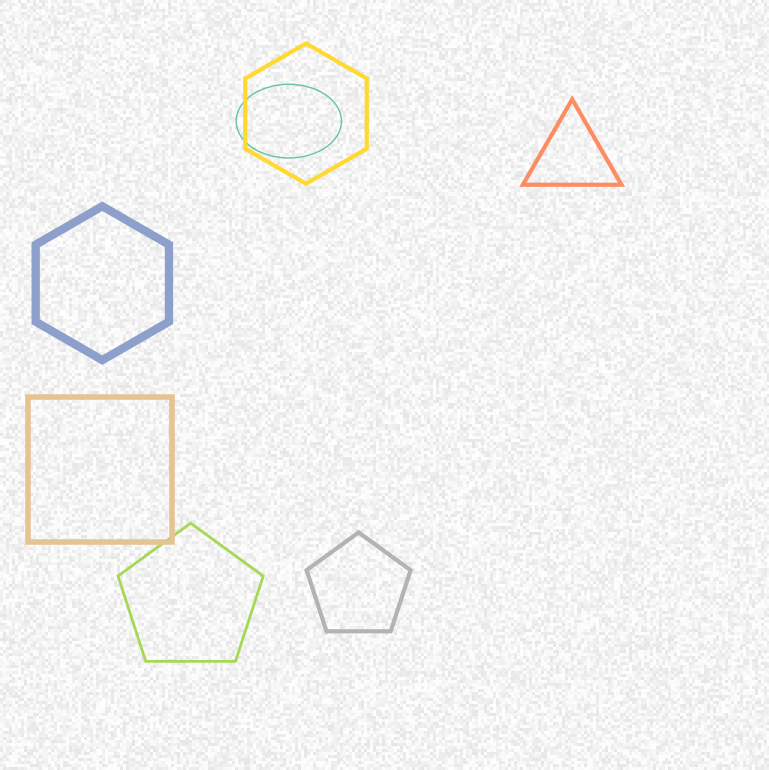[{"shape": "oval", "thickness": 0.5, "radius": 0.34, "center": [0.375, 0.843]}, {"shape": "triangle", "thickness": 1.5, "radius": 0.37, "center": [0.743, 0.797]}, {"shape": "hexagon", "thickness": 3, "radius": 0.5, "center": [0.133, 0.632]}, {"shape": "pentagon", "thickness": 1, "radius": 0.5, "center": [0.248, 0.221]}, {"shape": "hexagon", "thickness": 1.5, "radius": 0.46, "center": [0.397, 0.852]}, {"shape": "square", "thickness": 2, "radius": 0.47, "center": [0.13, 0.39]}, {"shape": "pentagon", "thickness": 1.5, "radius": 0.35, "center": [0.466, 0.238]}]